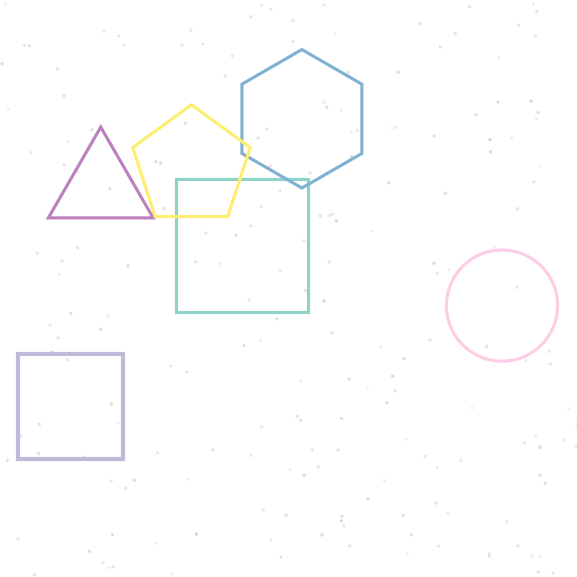[{"shape": "square", "thickness": 1.5, "radius": 0.58, "center": [0.419, 0.575]}, {"shape": "square", "thickness": 2, "radius": 0.45, "center": [0.123, 0.295]}, {"shape": "hexagon", "thickness": 1.5, "radius": 0.6, "center": [0.523, 0.793]}, {"shape": "circle", "thickness": 1.5, "radius": 0.48, "center": [0.869, 0.47]}, {"shape": "triangle", "thickness": 1.5, "radius": 0.52, "center": [0.174, 0.674]}, {"shape": "pentagon", "thickness": 1.5, "radius": 0.53, "center": [0.332, 0.711]}]